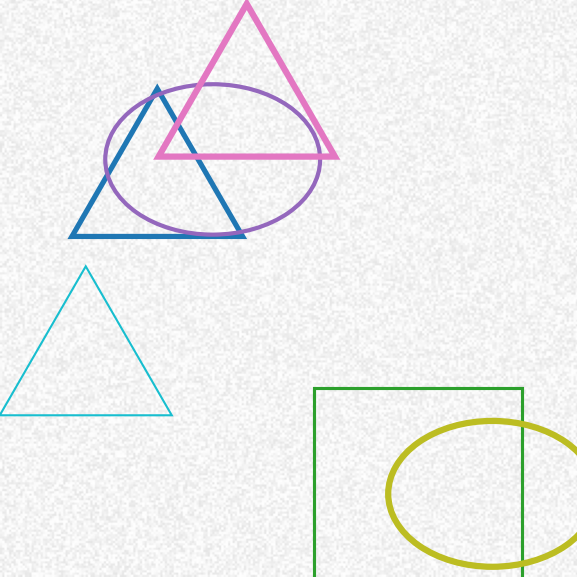[{"shape": "triangle", "thickness": 2.5, "radius": 0.85, "center": [0.272, 0.675]}, {"shape": "square", "thickness": 1.5, "radius": 0.9, "center": [0.724, 0.147]}, {"shape": "oval", "thickness": 2, "radius": 0.93, "center": [0.368, 0.723]}, {"shape": "triangle", "thickness": 3, "radius": 0.88, "center": [0.427, 0.816]}, {"shape": "oval", "thickness": 3, "radius": 0.9, "center": [0.853, 0.144]}, {"shape": "triangle", "thickness": 1, "radius": 0.86, "center": [0.148, 0.366]}]